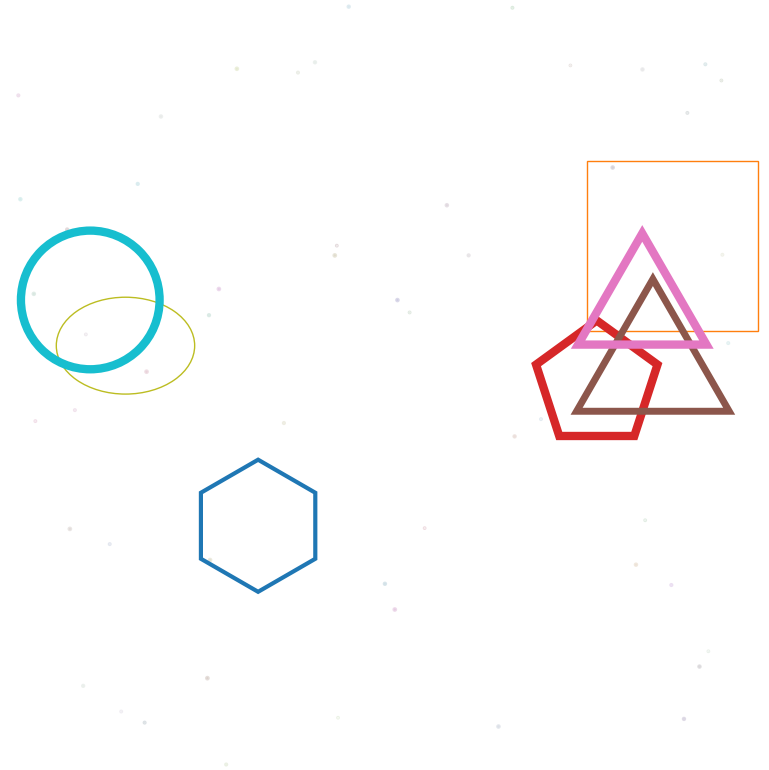[{"shape": "hexagon", "thickness": 1.5, "radius": 0.43, "center": [0.335, 0.317]}, {"shape": "square", "thickness": 0.5, "radius": 0.55, "center": [0.873, 0.681]}, {"shape": "pentagon", "thickness": 3, "radius": 0.41, "center": [0.775, 0.501]}, {"shape": "triangle", "thickness": 2.5, "radius": 0.57, "center": [0.848, 0.523]}, {"shape": "triangle", "thickness": 3, "radius": 0.48, "center": [0.834, 0.601]}, {"shape": "oval", "thickness": 0.5, "radius": 0.45, "center": [0.163, 0.551]}, {"shape": "circle", "thickness": 3, "radius": 0.45, "center": [0.117, 0.61]}]